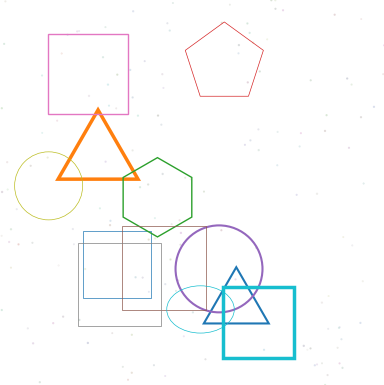[{"shape": "triangle", "thickness": 1.5, "radius": 0.49, "center": [0.614, 0.209]}, {"shape": "square", "thickness": 0.5, "radius": 0.44, "center": [0.303, 0.313]}, {"shape": "triangle", "thickness": 2.5, "radius": 0.6, "center": [0.255, 0.595]}, {"shape": "hexagon", "thickness": 1, "radius": 0.51, "center": [0.409, 0.488]}, {"shape": "pentagon", "thickness": 0.5, "radius": 0.53, "center": [0.583, 0.836]}, {"shape": "circle", "thickness": 1.5, "radius": 0.56, "center": [0.569, 0.302]}, {"shape": "square", "thickness": 0.5, "radius": 0.54, "center": [0.426, 0.303]}, {"shape": "square", "thickness": 1, "radius": 0.52, "center": [0.229, 0.808]}, {"shape": "square", "thickness": 0.5, "radius": 0.54, "center": [0.31, 0.261]}, {"shape": "circle", "thickness": 0.5, "radius": 0.44, "center": [0.126, 0.517]}, {"shape": "oval", "thickness": 0.5, "radius": 0.44, "center": [0.521, 0.196]}, {"shape": "square", "thickness": 2.5, "radius": 0.46, "center": [0.671, 0.163]}]